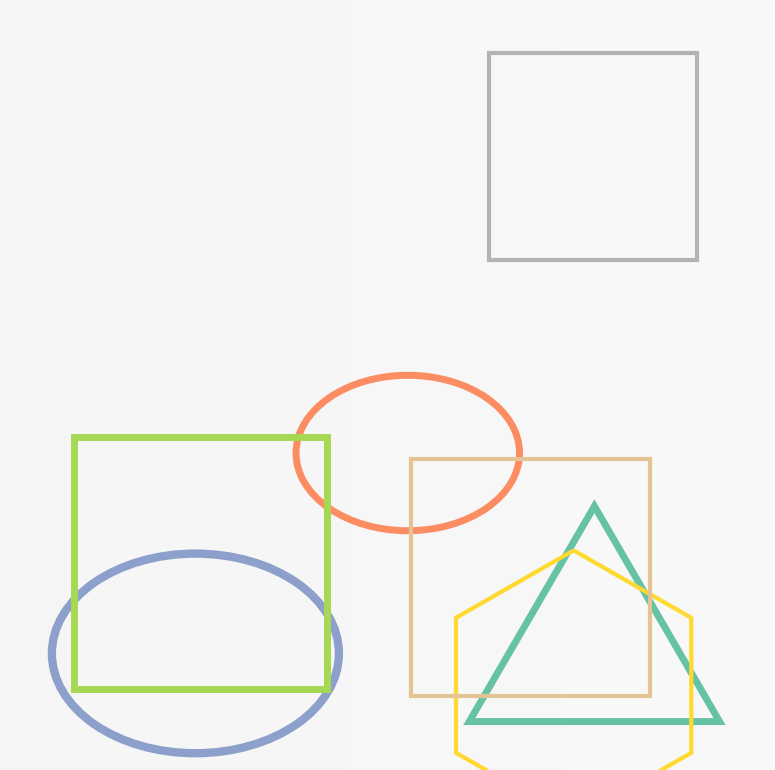[{"shape": "triangle", "thickness": 2.5, "radius": 0.93, "center": [0.767, 0.156]}, {"shape": "oval", "thickness": 2.5, "radius": 0.72, "center": [0.526, 0.412]}, {"shape": "oval", "thickness": 3, "radius": 0.93, "center": [0.252, 0.151]}, {"shape": "square", "thickness": 2.5, "radius": 0.82, "center": [0.258, 0.269]}, {"shape": "hexagon", "thickness": 1.5, "radius": 0.88, "center": [0.74, 0.11]}, {"shape": "square", "thickness": 1.5, "radius": 0.77, "center": [0.685, 0.25]}, {"shape": "square", "thickness": 1.5, "radius": 0.67, "center": [0.765, 0.797]}]